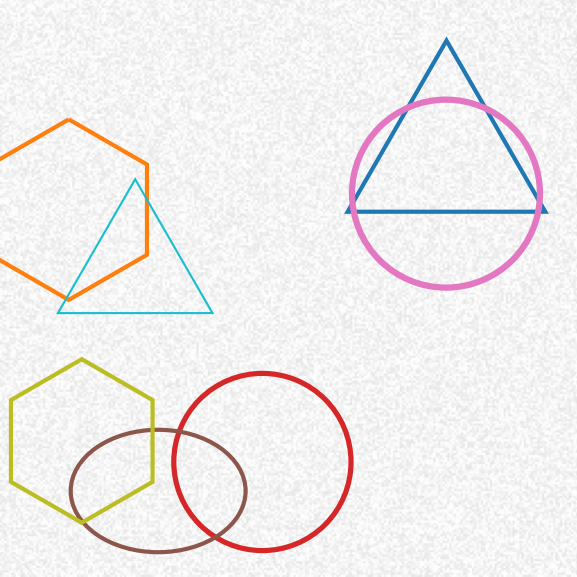[{"shape": "triangle", "thickness": 2, "radius": 0.99, "center": [0.773, 0.731]}, {"shape": "hexagon", "thickness": 2, "radius": 0.78, "center": [0.119, 0.636]}, {"shape": "circle", "thickness": 2.5, "radius": 0.77, "center": [0.454, 0.199]}, {"shape": "oval", "thickness": 2, "radius": 0.76, "center": [0.274, 0.149]}, {"shape": "circle", "thickness": 3, "radius": 0.81, "center": [0.772, 0.664]}, {"shape": "hexagon", "thickness": 2, "radius": 0.71, "center": [0.142, 0.236]}, {"shape": "triangle", "thickness": 1, "radius": 0.77, "center": [0.234, 0.534]}]